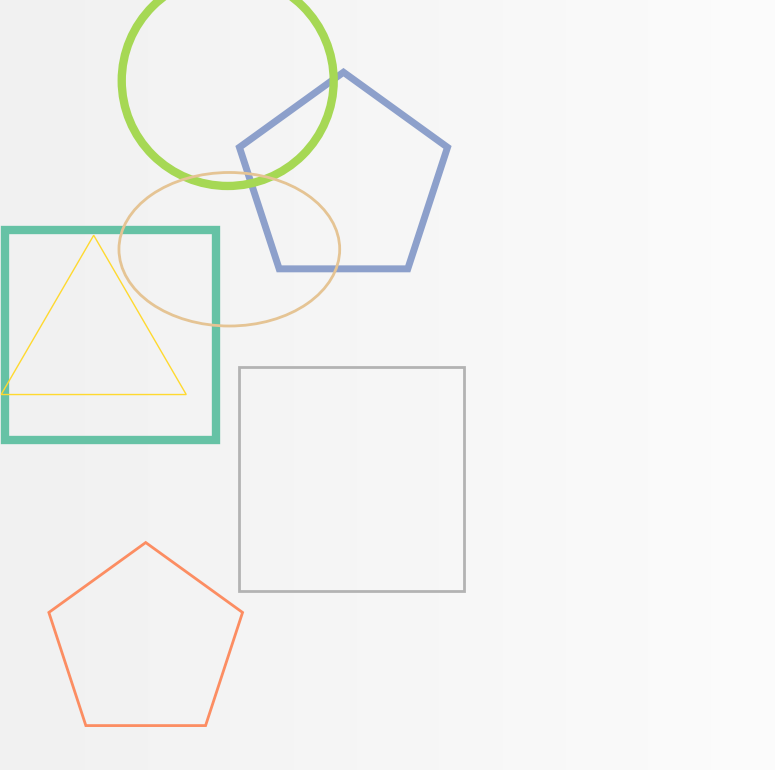[{"shape": "square", "thickness": 3, "radius": 0.68, "center": [0.142, 0.565]}, {"shape": "pentagon", "thickness": 1, "radius": 0.66, "center": [0.188, 0.164]}, {"shape": "pentagon", "thickness": 2.5, "radius": 0.71, "center": [0.443, 0.765]}, {"shape": "circle", "thickness": 3, "radius": 0.68, "center": [0.294, 0.895]}, {"shape": "triangle", "thickness": 0.5, "radius": 0.69, "center": [0.121, 0.557]}, {"shape": "oval", "thickness": 1, "radius": 0.71, "center": [0.296, 0.676]}, {"shape": "square", "thickness": 1, "radius": 0.73, "center": [0.454, 0.377]}]